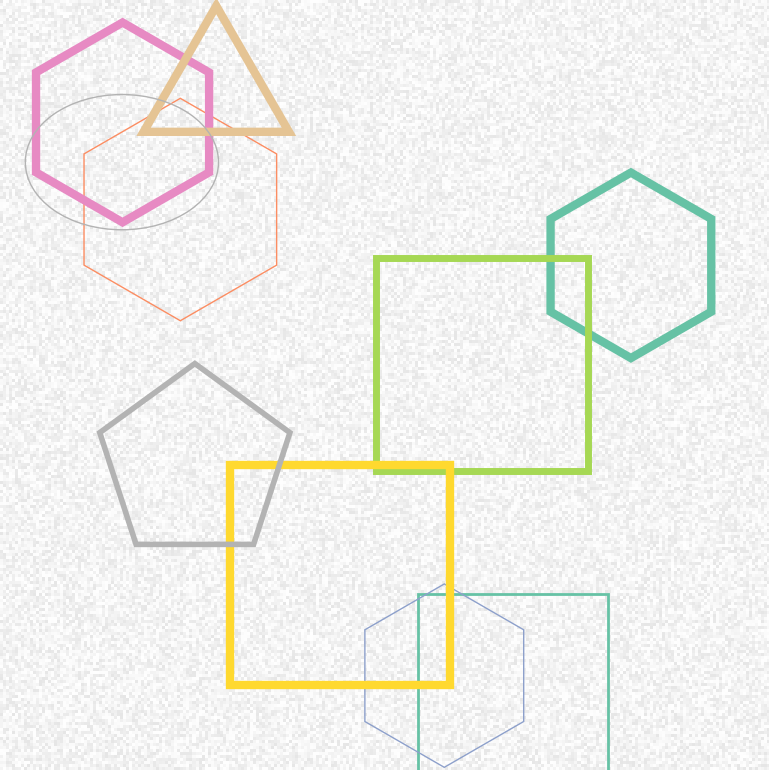[{"shape": "square", "thickness": 1, "radius": 0.62, "center": [0.667, 0.105]}, {"shape": "hexagon", "thickness": 3, "radius": 0.6, "center": [0.819, 0.655]}, {"shape": "hexagon", "thickness": 0.5, "radius": 0.72, "center": [0.234, 0.728]}, {"shape": "hexagon", "thickness": 0.5, "radius": 0.6, "center": [0.577, 0.123]}, {"shape": "hexagon", "thickness": 3, "radius": 0.65, "center": [0.159, 0.841]}, {"shape": "square", "thickness": 2.5, "radius": 0.69, "center": [0.626, 0.526]}, {"shape": "square", "thickness": 3, "radius": 0.71, "center": [0.442, 0.253]}, {"shape": "triangle", "thickness": 3, "radius": 0.54, "center": [0.281, 0.883]}, {"shape": "pentagon", "thickness": 2, "radius": 0.65, "center": [0.253, 0.398]}, {"shape": "oval", "thickness": 0.5, "radius": 0.63, "center": [0.158, 0.789]}]